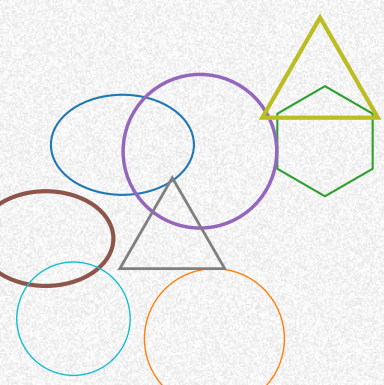[{"shape": "oval", "thickness": 1.5, "radius": 0.93, "center": [0.318, 0.624]}, {"shape": "circle", "thickness": 1, "radius": 0.91, "center": [0.557, 0.12]}, {"shape": "hexagon", "thickness": 1.5, "radius": 0.71, "center": [0.844, 0.633]}, {"shape": "circle", "thickness": 2.5, "radius": 1.0, "center": [0.519, 0.607]}, {"shape": "oval", "thickness": 3, "radius": 0.88, "center": [0.119, 0.38]}, {"shape": "triangle", "thickness": 2, "radius": 0.79, "center": [0.448, 0.381]}, {"shape": "triangle", "thickness": 3, "radius": 0.87, "center": [0.831, 0.781]}, {"shape": "circle", "thickness": 1, "radius": 0.74, "center": [0.191, 0.172]}]